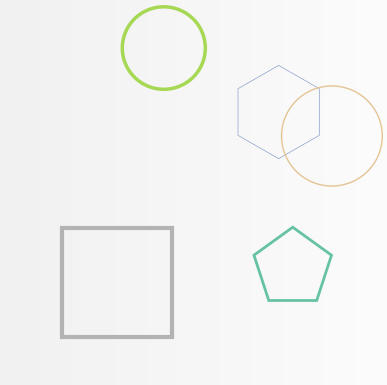[{"shape": "pentagon", "thickness": 2, "radius": 0.53, "center": [0.755, 0.305]}, {"shape": "hexagon", "thickness": 0.5, "radius": 0.61, "center": [0.719, 0.709]}, {"shape": "circle", "thickness": 2.5, "radius": 0.54, "center": [0.423, 0.875]}, {"shape": "circle", "thickness": 1, "radius": 0.65, "center": [0.857, 0.647]}, {"shape": "square", "thickness": 3, "radius": 0.71, "center": [0.301, 0.265]}]